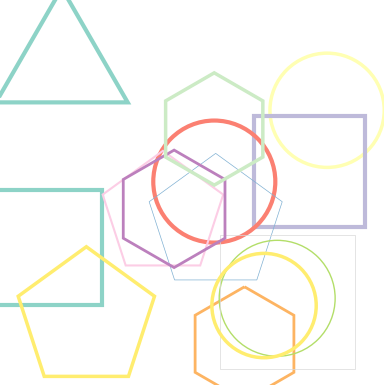[{"shape": "triangle", "thickness": 3, "radius": 0.99, "center": [0.161, 0.833]}, {"shape": "square", "thickness": 3, "radius": 0.75, "center": [0.114, 0.358]}, {"shape": "circle", "thickness": 2.5, "radius": 0.74, "center": [0.85, 0.714]}, {"shape": "square", "thickness": 3, "radius": 0.72, "center": [0.805, 0.555]}, {"shape": "circle", "thickness": 3, "radius": 0.79, "center": [0.557, 0.528]}, {"shape": "pentagon", "thickness": 0.5, "radius": 0.91, "center": [0.56, 0.42]}, {"shape": "hexagon", "thickness": 2, "radius": 0.74, "center": [0.635, 0.107]}, {"shape": "circle", "thickness": 1, "radius": 0.75, "center": [0.72, 0.225]}, {"shape": "pentagon", "thickness": 1.5, "radius": 0.82, "center": [0.423, 0.444]}, {"shape": "square", "thickness": 0.5, "radius": 0.87, "center": [0.746, 0.216]}, {"shape": "hexagon", "thickness": 2, "radius": 0.76, "center": [0.452, 0.458]}, {"shape": "hexagon", "thickness": 2.5, "radius": 0.73, "center": [0.556, 0.665]}, {"shape": "pentagon", "thickness": 2.5, "radius": 0.93, "center": [0.224, 0.173]}, {"shape": "circle", "thickness": 2.5, "radius": 0.68, "center": [0.686, 0.206]}]